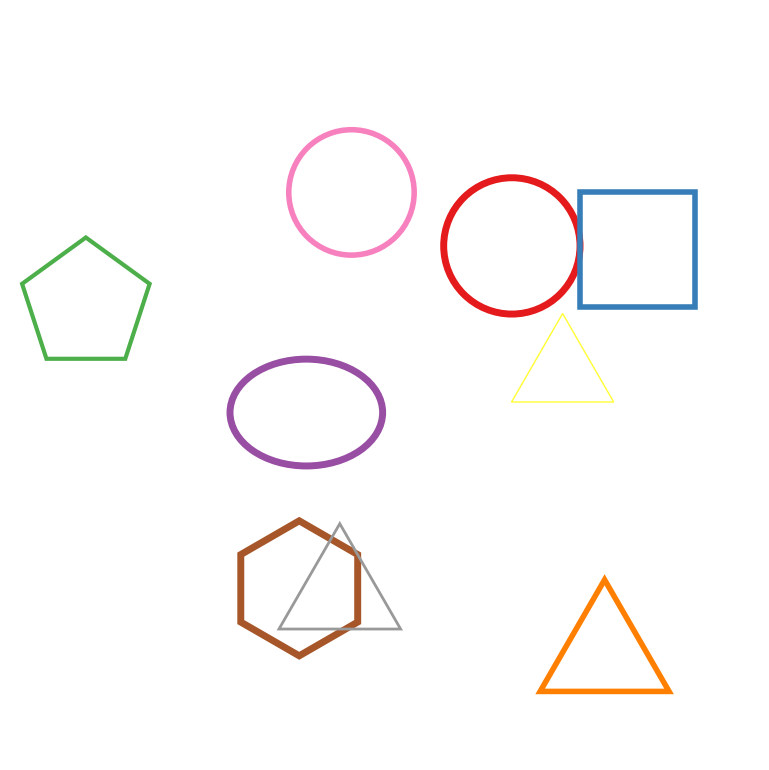[{"shape": "circle", "thickness": 2.5, "radius": 0.44, "center": [0.665, 0.681]}, {"shape": "square", "thickness": 2, "radius": 0.37, "center": [0.828, 0.676]}, {"shape": "pentagon", "thickness": 1.5, "radius": 0.44, "center": [0.112, 0.604]}, {"shape": "oval", "thickness": 2.5, "radius": 0.5, "center": [0.398, 0.464]}, {"shape": "triangle", "thickness": 2, "radius": 0.48, "center": [0.785, 0.15]}, {"shape": "triangle", "thickness": 0.5, "radius": 0.38, "center": [0.731, 0.516]}, {"shape": "hexagon", "thickness": 2.5, "radius": 0.44, "center": [0.389, 0.236]}, {"shape": "circle", "thickness": 2, "radius": 0.41, "center": [0.456, 0.75]}, {"shape": "triangle", "thickness": 1, "radius": 0.46, "center": [0.441, 0.229]}]